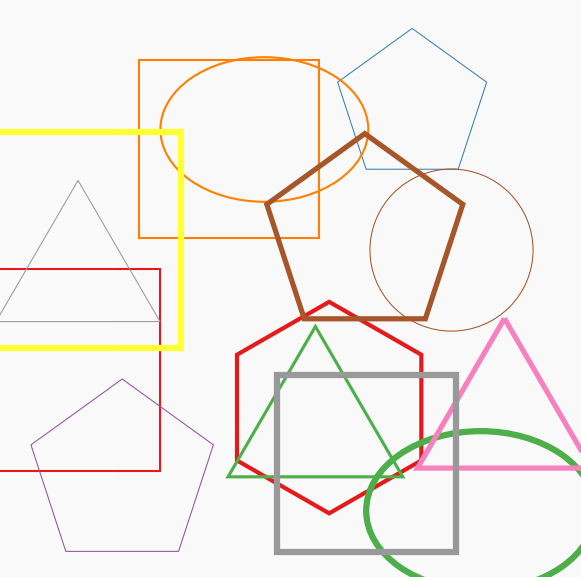[{"shape": "square", "thickness": 1, "radius": 0.88, "center": [0.1, 0.359]}, {"shape": "hexagon", "thickness": 2, "radius": 0.92, "center": [0.566, 0.293]}, {"shape": "pentagon", "thickness": 0.5, "radius": 0.67, "center": [0.709, 0.815]}, {"shape": "oval", "thickness": 3, "radius": 0.98, "center": [0.827, 0.115]}, {"shape": "triangle", "thickness": 1.5, "radius": 0.87, "center": [0.543, 0.26]}, {"shape": "pentagon", "thickness": 0.5, "radius": 0.82, "center": [0.21, 0.178]}, {"shape": "square", "thickness": 1, "radius": 0.77, "center": [0.394, 0.741]}, {"shape": "oval", "thickness": 1, "radius": 0.89, "center": [0.455, 0.775]}, {"shape": "square", "thickness": 3, "radius": 0.94, "center": [0.123, 0.583]}, {"shape": "circle", "thickness": 0.5, "radius": 0.7, "center": [0.777, 0.566]}, {"shape": "pentagon", "thickness": 2.5, "radius": 0.89, "center": [0.628, 0.591]}, {"shape": "triangle", "thickness": 2.5, "radius": 0.86, "center": [0.868, 0.275]}, {"shape": "triangle", "thickness": 0.5, "radius": 0.81, "center": [0.134, 0.524]}, {"shape": "square", "thickness": 3, "radius": 0.77, "center": [0.63, 0.197]}]